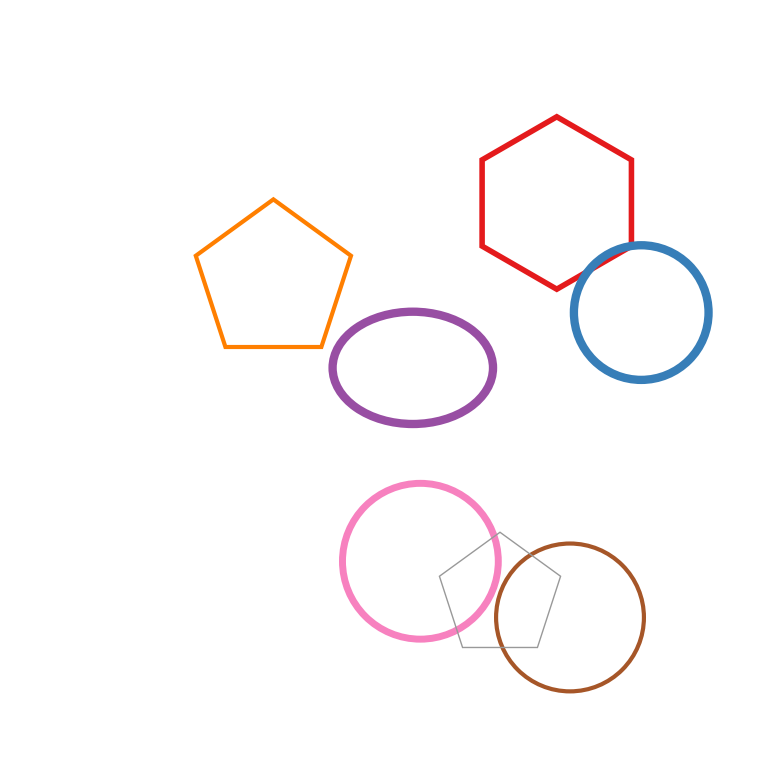[{"shape": "hexagon", "thickness": 2, "radius": 0.56, "center": [0.723, 0.736]}, {"shape": "circle", "thickness": 3, "radius": 0.44, "center": [0.833, 0.594]}, {"shape": "oval", "thickness": 3, "radius": 0.52, "center": [0.536, 0.522]}, {"shape": "pentagon", "thickness": 1.5, "radius": 0.53, "center": [0.355, 0.635]}, {"shape": "circle", "thickness": 1.5, "radius": 0.48, "center": [0.74, 0.198]}, {"shape": "circle", "thickness": 2.5, "radius": 0.51, "center": [0.546, 0.271]}, {"shape": "pentagon", "thickness": 0.5, "radius": 0.41, "center": [0.649, 0.226]}]